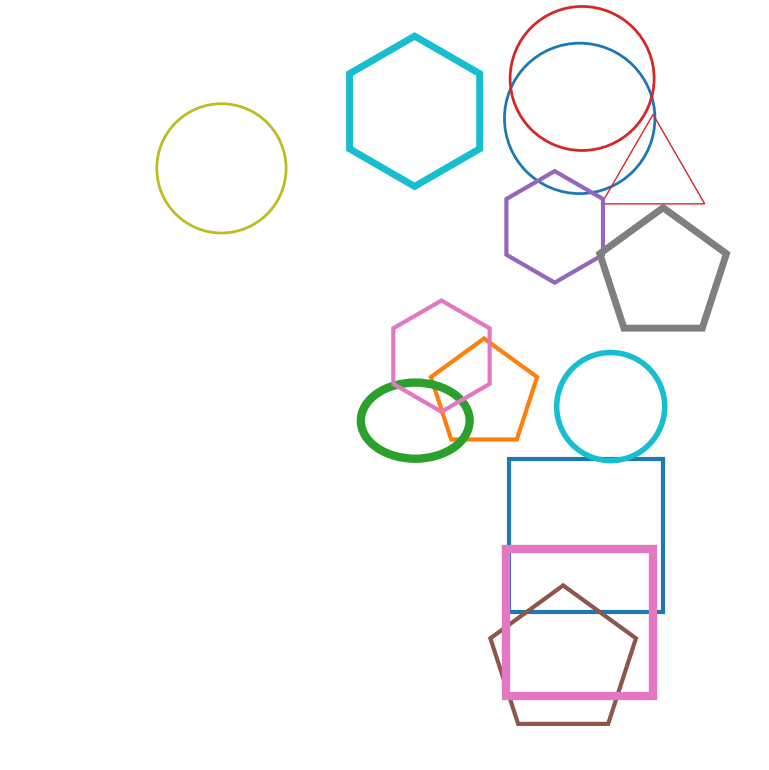[{"shape": "circle", "thickness": 1, "radius": 0.49, "center": [0.753, 0.846]}, {"shape": "square", "thickness": 1.5, "radius": 0.5, "center": [0.761, 0.305]}, {"shape": "pentagon", "thickness": 1.5, "radius": 0.36, "center": [0.629, 0.488]}, {"shape": "oval", "thickness": 3, "radius": 0.35, "center": [0.539, 0.454]}, {"shape": "circle", "thickness": 1, "radius": 0.47, "center": [0.756, 0.898]}, {"shape": "triangle", "thickness": 0.5, "radius": 0.39, "center": [0.848, 0.774]}, {"shape": "hexagon", "thickness": 1.5, "radius": 0.36, "center": [0.72, 0.705]}, {"shape": "pentagon", "thickness": 1.5, "radius": 0.5, "center": [0.731, 0.14]}, {"shape": "square", "thickness": 3, "radius": 0.48, "center": [0.752, 0.191]}, {"shape": "hexagon", "thickness": 1.5, "radius": 0.36, "center": [0.573, 0.538]}, {"shape": "pentagon", "thickness": 2.5, "radius": 0.43, "center": [0.861, 0.644]}, {"shape": "circle", "thickness": 1, "radius": 0.42, "center": [0.288, 0.781]}, {"shape": "circle", "thickness": 2, "radius": 0.35, "center": [0.793, 0.472]}, {"shape": "hexagon", "thickness": 2.5, "radius": 0.49, "center": [0.538, 0.856]}]